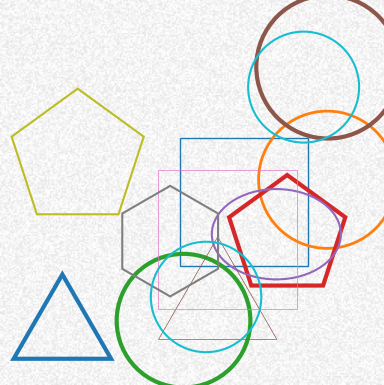[{"shape": "square", "thickness": 1, "radius": 0.83, "center": [0.633, 0.475]}, {"shape": "triangle", "thickness": 3, "radius": 0.73, "center": [0.162, 0.141]}, {"shape": "circle", "thickness": 2, "radius": 0.89, "center": [0.85, 0.533]}, {"shape": "circle", "thickness": 3, "radius": 0.87, "center": [0.477, 0.167]}, {"shape": "pentagon", "thickness": 3, "radius": 0.79, "center": [0.746, 0.387]}, {"shape": "oval", "thickness": 1.5, "radius": 0.84, "center": [0.718, 0.392]}, {"shape": "circle", "thickness": 3, "radius": 0.93, "center": [0.852, 0.826]}, {"shape": "triangle", "thickness": 0.5, "radius": 0.89, "center": [0.565, 0.207]}, {"shape": "square", "thickness": 0.5, "radius": 0.9, "center": [0.592, 0.379]}, {"shape": "hexagon", "thickness": 1.5, "radius": 0.72, "center": [0.442, 0.374]}, {"shape": "pentagon", "thickness": 1.5, "radius": 0.9, "center": [0.202, 0.589]}, {"shape": "circle", "thickness": 1.5, "radius": 0.72, "center": [0.535, 0.229]}, {"shape": "circle", "thickness": 1.5, "radius": 0.72, "center": [0.789, 0.774]}]